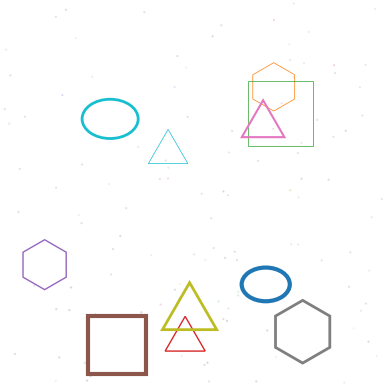[{"shape": "oval", "thickness": 3, "radius": 0.31, "center": [0.69, 0.261]}, {"shape": "hexagon", "thickness": 0.5, "radius": 0.31, "center": [0.711, 0.774]}, {"shape": "square", "thickness": 0.5, "radius": 0.42, "center": [0.728, 0.706]}, {"shape": "triangle", "thickness": 1, "radius": 0.3, "center": [0.481, 0.118]}, {"shape": "hexagon", "thickness": 1, "radius": 0.32, "center": [0.116, 0.313]}, {"shape": "square", "thickness": 3, "radius": 0.38, "center": [0.304, 0.104]}, {"shape": "triangle", "thickness": 1.5, "radius": 0.32, "center": [0.683, 0.676]}, {"shape": "hexagon", "thickness": 2, "radius": 0.41, "center": [0.786, 0.138]}, {"shape": "triangle", "thickness": 2, "radius": 0.41, "center": [0.492, 0.184]}, {"shape": "oval", "thickness": 2, "radius": 0.36, "center": [0.286, 0.691]}, {"shape": "triangle", "thickness": 0.5, "radius": 0.3, "center": [0.437, 0.605]}]